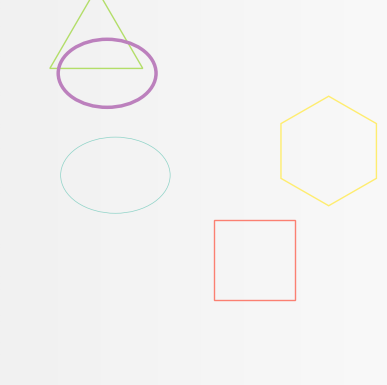[{"shape": "oval", "thickness": 0.5, "radius": 0.71, "center": [0.298, 0.545]}, {"shape": "square", "thickness": 1, "radius": 0.52, "center": [0.657, 0.325]}, {"shape": "triangle", "thickness": 1, "radius": 0.69, "center": [0.249, 0.891]}, {"shape": "oval", "thickness": 2.5, "radius": 0.63, "center": [0.276, 0.81]}, {"shape": "hexagon", "thickness": 1, "radius": 0.71, "center": [0.848, 0.608]}]